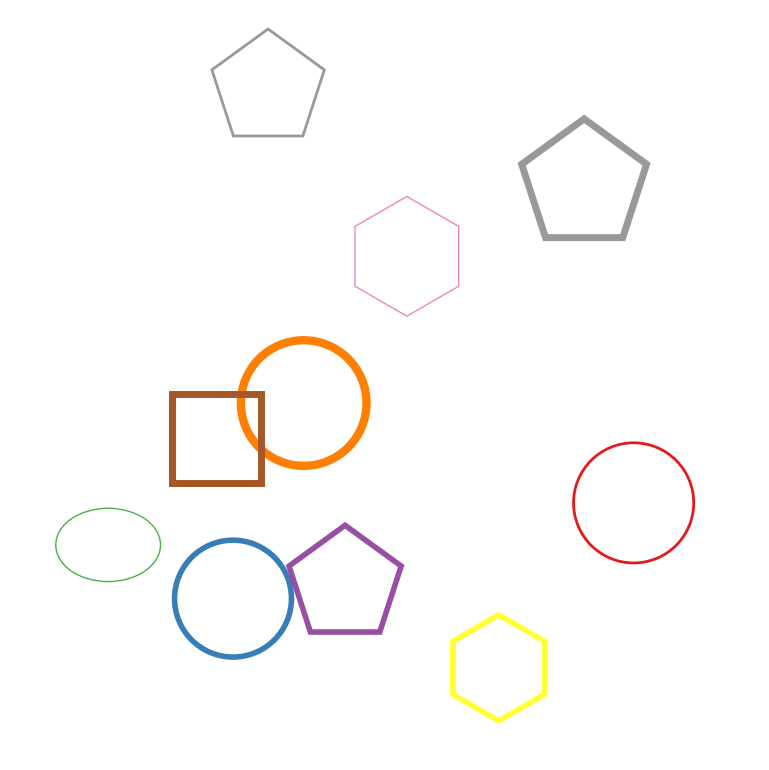[{"shape": "circle", "thickness": 1, "radius": 0.39, "center": [0.823, 0.347]}, {"shape": "circle", "thickness": 2, "radius": 0.38, "center": [0.303, 0.223]}, {"shape": "oval", "thickness": 0.5, "radius": 0.34, "center": [0.14, 0.292]}, {"shape": "pentagon", "thickness": 2, "radius": 0.38, "center": [0.448, 0.241]}, {"shape": "circle", "thickness": 3, "radius": 0.41, "center": [0.394, 0.477]}, {"shape": "hexagon", "thickness": 2, "radius": 0.34, "center": [0.648, 0.133]}, {"shape": "square", "thickness": 2.5, "radius": 0.29, "center": [0.281, 0.431]}, {"shape": "hexagon", "thickness": 0.5, "radius": 0.39, "center": [0.528, 0.667]}, {"shape": "pentagon", "thickness": 2.5, "radius": 0.43, "center": [0.759, 0.76]}, {"shape": "pentagon", "thickness": 1, "radius": 0.38, "center": [0.348, 0.886]}]